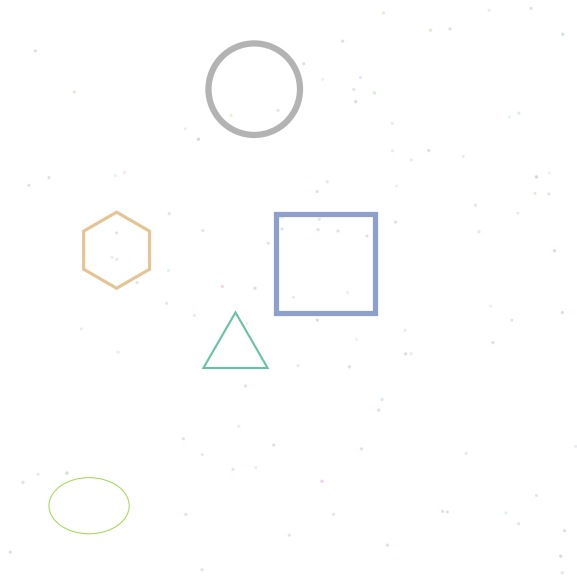[{"shape": "triangle", "thickness": 1, "radius": 0.32, "center": [0.408, 0.394]}, {"shape": "square", "thickness": 2.5, "radius": 0.43, "center": [0.564, 0.542]}, {"shape": "oval", "thickness": 0.5, "radius": 0.35, "center": [0.154, 0.123]}, {"shape": "hexagon", "thickness": 1.5, "radius": 0.33, "center": [0.202, 0.566]}, {"shape": "circle", "thickness": 3, "radius": 0.4, "center": [0.44, 0.845]}]